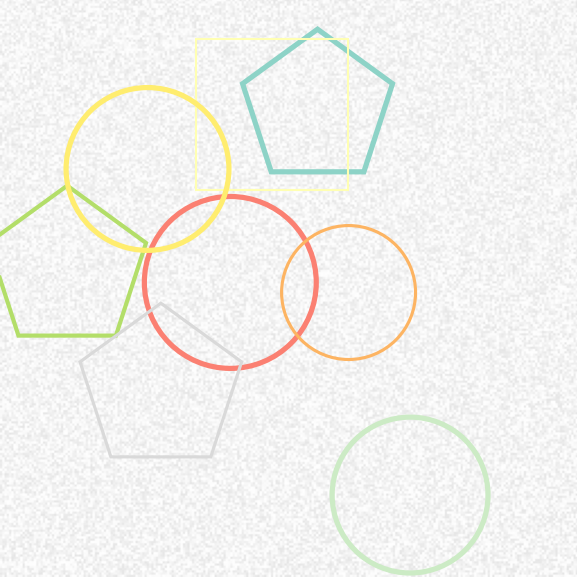[{"shape": "pentagon", "thickness": 2.5, "radius": 0.68, "center": [0.55, 0.812]}, {"shape": "square", "thickness": 1, "radius": 0.65, "center": [0.471, 0.801]}, {"shape": "circle", "thickness": 2.5, "radius": 0.74, "center": [0.399, 0.51]}, {"shape": "circle", "thickness": 1.5, "radius": 0.58, "center": [0.604, 0.493]}, {"shape": "pentagon", "thickness": 2, "radius": 0.72, "center": [0.116, 0.534]}, {"shape": "pentagon", "thickness": 1.5, "radius": 0.74, "center": [0.279, 0.327]}, {"shape": "circle", "thickness": 2.5, "radius": 0.67, "center": [0.71, 0.142]}, {"shape": "circle", "thickness": 2.5, "radius": 0.7, "center": [0.255, 0.707]}]